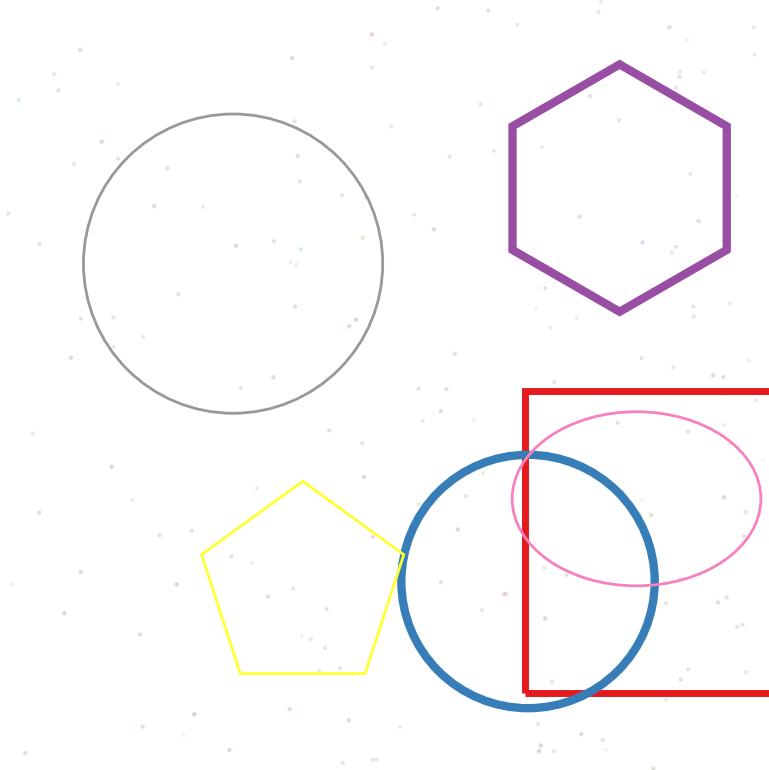[{"shape": "square", "thickness": 2.5, "radius": 0.98, "center": [0.878, 0.296]}, {"shape": "circle", "thickness": 3, "radius": 0.82, "center": [0.686, 0.245]}, {"shape": "hexagon", "thickness": 3, "radius": 0.8, "center": [0.805, 0.756]}, {"shape": "pentagon", "thickness": 1, "radius": 0.69, "center": [0.393, 0.237]}, {"shape": "oval", "thickness": 1, "radius": 0.81, "center": [0.827, 0.352]}, {"shape": "circle", "thickness": 1, "radius": 0.97, "center": [0.303, 0.658]}]